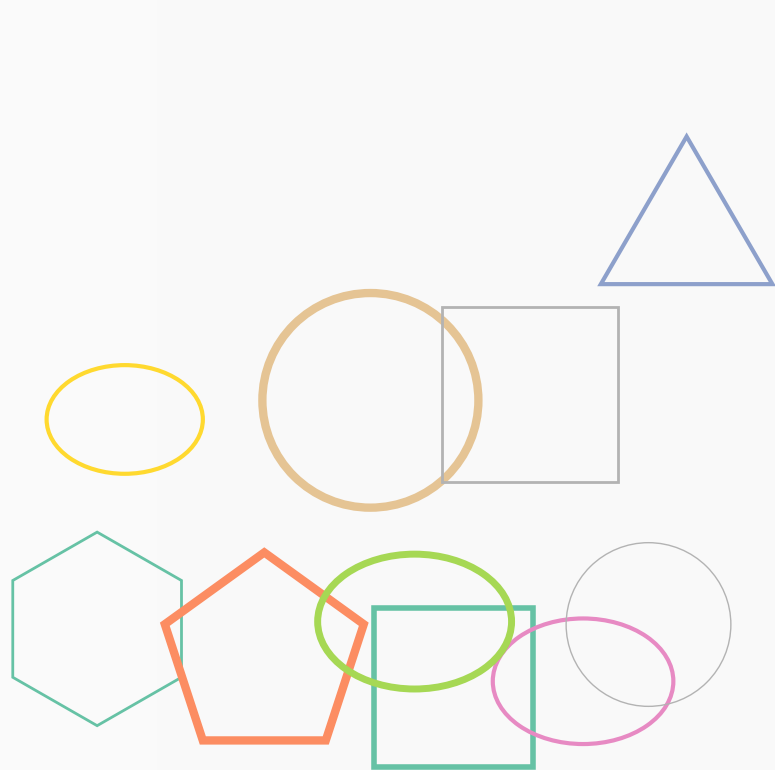[{"shape": "square", "thickness": 2, "radius": 0.52, "center": [0.585, 0.107]}, {"shape": "hexagon", "thickness": 1, "radius": 0.63, "center": [0.125, 0.183]}, {"shape": "pentagon", "thickness": 3, "radius": 0.67, "center": [0.341, 0.148]}, {"shape": "triangle", "thickness": 1.5, "radius": 0.64, "center": [0.886, 0.695]}, {"shape": "oval", "thickness": 1.5, "radius": 0.58, "center": [0.752, 0.115]}, {"shape": "oval", "thickness": 2.5, "radius": 0.63, "center": [0.535, 0.193]}, {"shape": "oval", "thickness": 1.5, "radius": 0.5, "center": [0.161, 0.455]}, {"shape": "circle", "thickness": 3, "radius": 0.7, "center": [0.478, 0.48]}, {"shape": "square", "thickness": 1, "radius": 0.57, "center": [0.684, 0.488]}, {"shape": "circle", "thickness": 0.5, "radius": 0.53, "center": [0.837, 0.189]}]